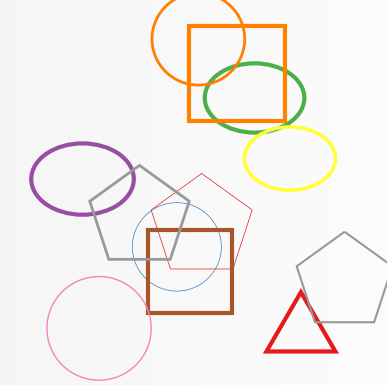[{"shape": "triangle", "thickness": 3, "radius": 0.51, "center": [0.777, 0.138]}, {"shape": "pentagon", "thickness": 0.5, "radius": 0.69, "center": [0.52, 0.412]}, {"shape": "circle", "thickness": 0.5, "radius": 0.57, "center": [0.456, 0.359]}, {"shape": "oval", "thickness": 3, "radius": 0.64, "center": [0.657, 0.746]}, {"shape": "oval", "thickness": 3, "radius": 0.66, "center": [0.213, 0.535]}, {"shape": "circle", "thickness": 2, "radius": 0.6, "center": [0.512, 0.899]}, {"shape": "square", "thickness": 3, "radius": 0.62, "center": [0.612, 0.809]}, {"shape": "oval", "thickness": 2.5, "radius": 0.59, "center": [0.748, 0.588]}, {"shape": "square", "thickness": 3, "radius": 0.54, "center": [0.491, 0.295]}, {"shape": "circle", "thickness": 1, "radius": 0.67, "center": [0.256, 0.147]}, {"shape": "pentagon", "thickness": 1.5, "radius": 0.65, "center": [0.889, 0.268]}, {"shape": "pentagon", "thickness": 2, "radius": 0.67, "center": [0.36, 0.436]}]